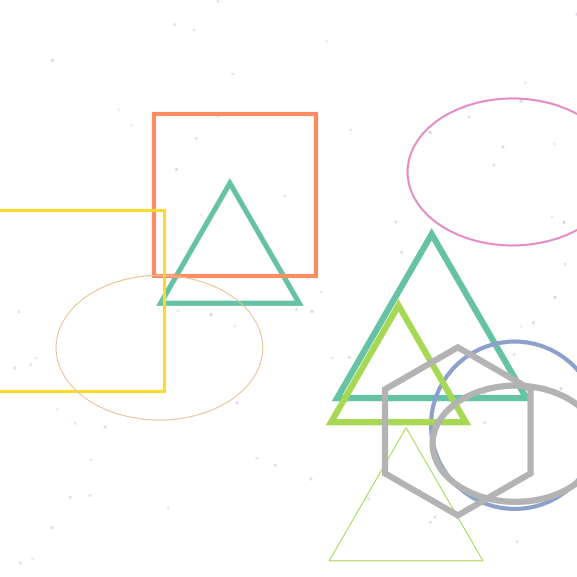[{"shape": "triangle", "thickness": 2.5, "radius": 0.69, "center": [0.398, 0.543]}, {"shape": "triangle", "thickness": 3, "radius": 0.95, "center": [0.748, 0.404]}, {"shape": "square", "thickness": 2, "radius": 0.7, "center": [0.406, 0.662]}, {"shape": "circle", "thickness": 2, "radius": 0.72, "center": [0.891, 0.263]}, {"shape": "oval", "thickness": 1, "radius": 0.91, "center": [0.888, 0.701]}, {"shape": "triangle", "thickness": 3, "radius": 0.67, "center": [0.69, 0.335]}, {"shape": "triangle", "thickness": 0.5, "radius": 0.77, "center": [0.703, 0.105]}, {"shape": "square", "thickness": 1.5, "radius": 0.78, "center": [0.128, 0.48]}, {"shape": "oval", "thickness": 0.5, "radius": 0.89, "center": [0.276, 0.397]}, {"shape": "oval", "thickness": 3, "radius": 0.72, "center": [0.893, 0.231]}, {"shape": "hexagon", "thickness": 3, "radius": 0.73, "center": [0.793, 0.252]}]